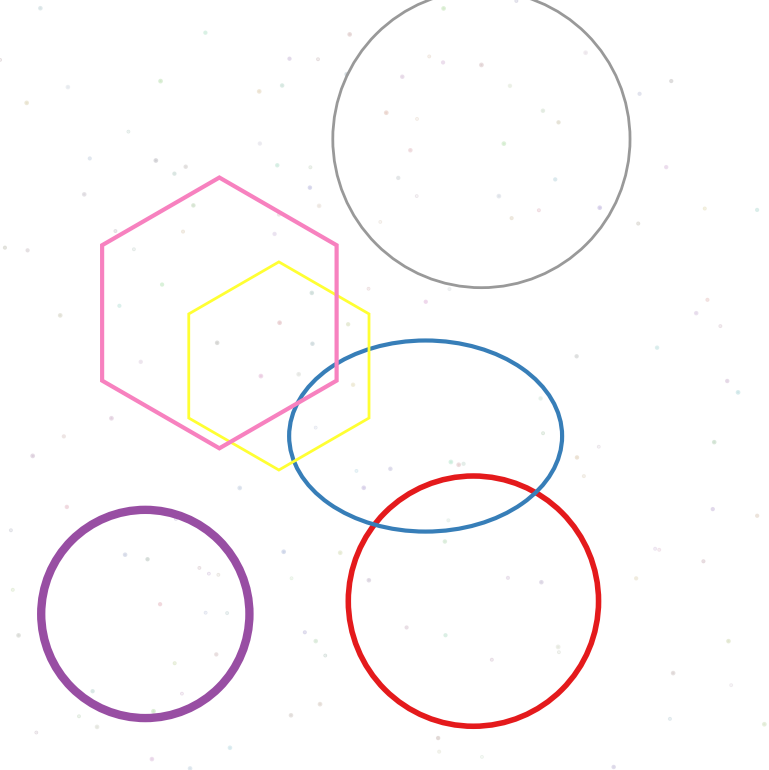[{"shape": "circle", "thickness": 2, "radius": 0.81, "center": [0.615, 0.219]}, {"shape": "oval", "thickness": 1.5, "radius": 0.89, "center": [0.553, 0.434]}, {"shape": "circle", "thickness": 3, "radius": 0.68, "center": [0.189, 0.203]}, {"shape": "hexagon", "thickness": 1, "radius": 0.68, "center": [0.362, 0.525]}, {"shape": "hexagon", "thickness": 1.5, "radius": 0.88, "center": [0.285, 0.594]}, {"shape": "circle", "thickness": 1, "radius": 0.97, "center": [0.625, 0.819]}]